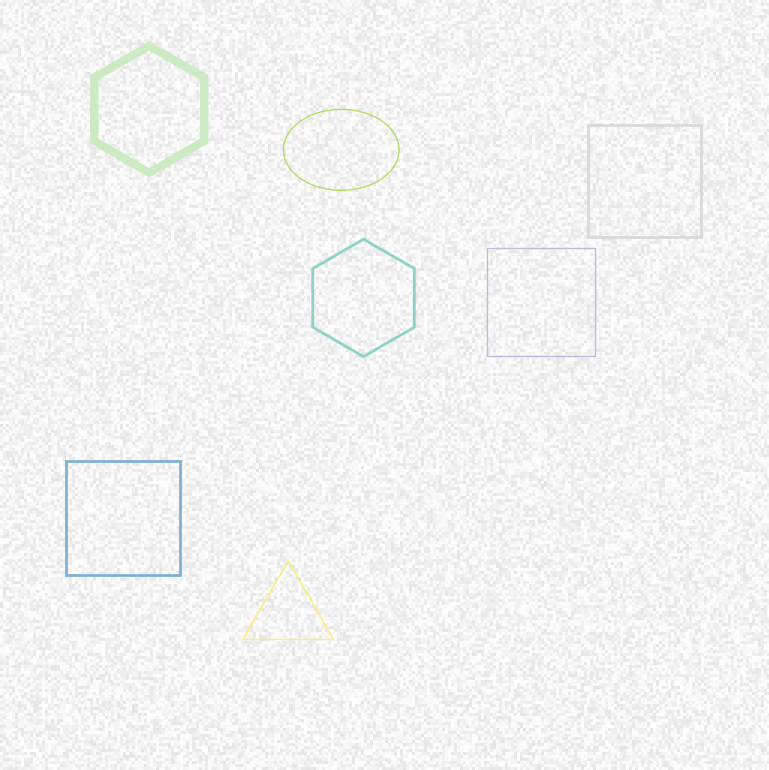[{"shape": "hexagon", "thickness": 1, "radius": 0.38, "center": [0.472, 0.613]}, {"shape": "square", "thickness": 0.5, "radius": 0.35, "center": [0.702, 0.608]}, {"shape": "square", "thickness": 1, "radius": 0.37, "center": [0.16, 0.327]}, {"shape": "oval", "thickness": 0.5, "radius": 0.38, "center": [0.443, 0.805]}, {"shape": "square", "thickness": 1, "radius": 0.36, "center": [0.837, 0.765]}, {"shape": "hexagon", "thickness": 3, "radius": 0.41, "center": [0.194, 0.858]}, {"shape": "triangle", "thickness": 0.5, "radius": 0.34, "center": [0.374, 0.204]}]